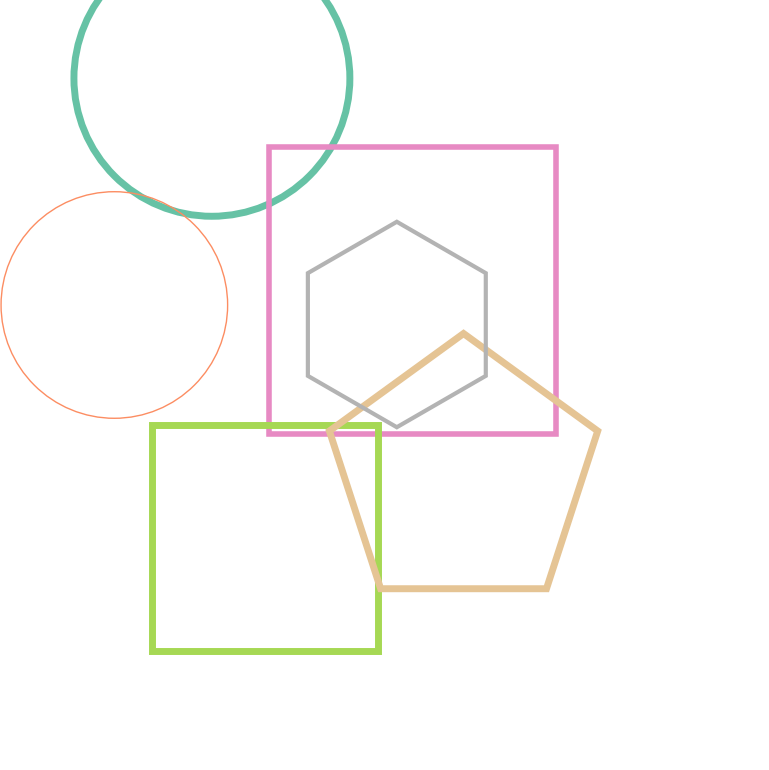[{"shape": "circle", "thickness": 2.5, "radius": 0.9, "center": [0.275, 0.898]}, {"shape": "circle", "thickness": 0.5, "radius": 0.74, "center": [0.148, 0.604]}, {"shape": "square", "thickness": 2, "radius": 0.93, "center": [0.536, 0.622]}, {"shape": "square", "thickness": 2.5, "radius": 0.73, "center": [0.345, 0.302]}, {"shape": "pentagon", "thickness": 2.5, "radius": 0.92, "center": [0.602, 0.384]}, {"shape": "hexagon", "thickness": 1.5, "radius": 0.67, "center": [0.515, 0.579]}]